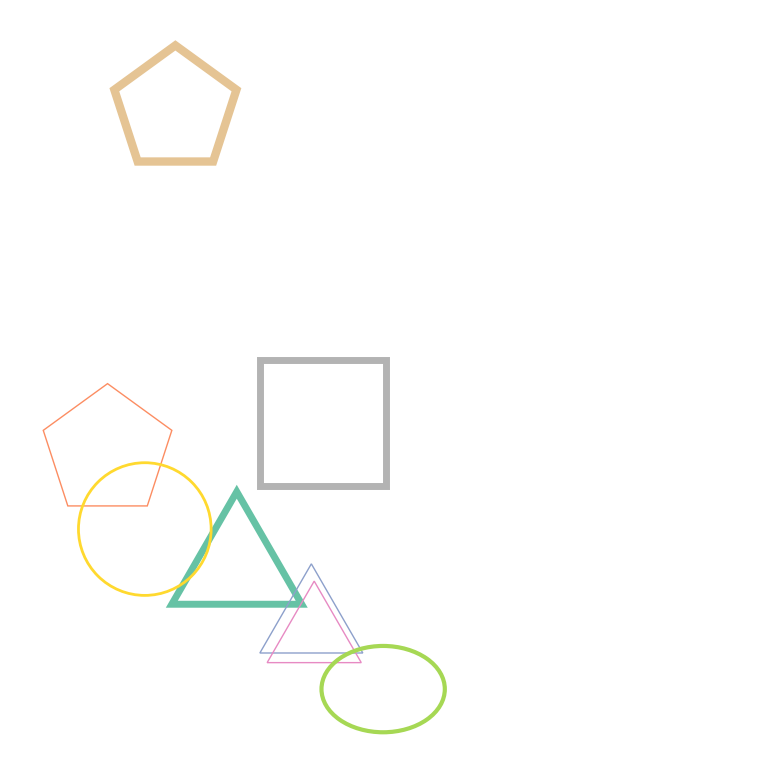[{"shape": "triangle", "thickness": 2.5, "radius": 0.49, "center": [0.307, 0.264]}, {"shape": "pentagon", "thickness": 0.5, "radius": 0.44, "center": [0.14, 0.414]}, {"shape": "triangle", "thickness": 0.5, "radius": 0.39, "center": [0.404, 0.191]}, {"shape": "triangle", "thickness": 0.5, "radius": 0.35, "center": [0.408, 0.175]}, {"shape": "oval", "thickness": 1.5, "radius": 0.4, "center": [0.498, 0.105]}, {"shape": "circle", "thickness": 1, "radius": 0.43, "center": [0.188, 0.313]}, {"shape": "pentagon", "thickness": 3, "radius": 0.42, "center": [0.228, 0.858]}, {"shape": "square", "thickness": 2.5, "radius": 0.41, "center": [0.419, 0.451]}]